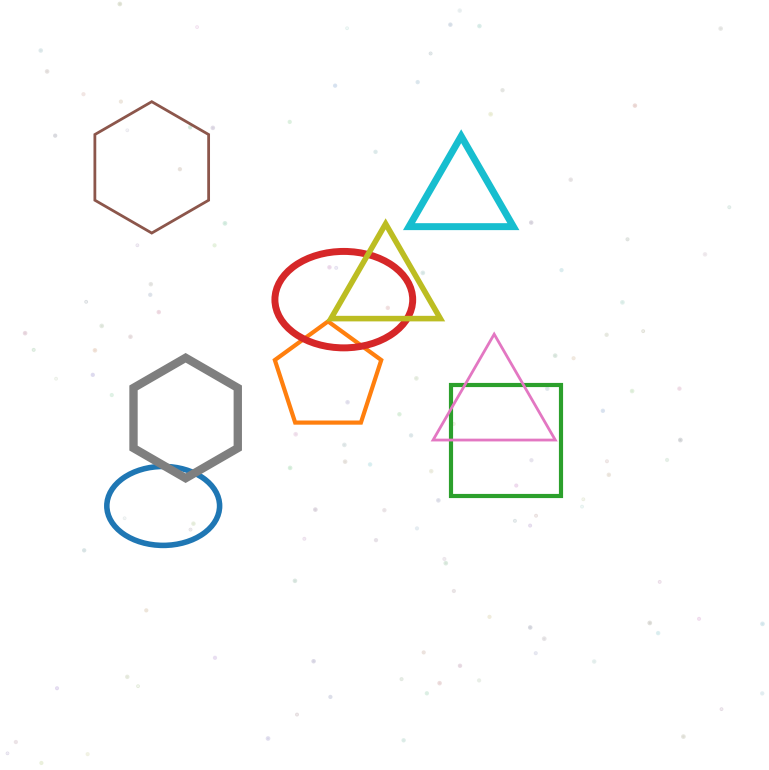[{"shape": "oval", "thickness": 2, "radius": 0.37, "center": [0.212, 0.343]}, {"shape": "pentagon", "thickness": 1.5, "radius": 0.36, "center": [0.426, 0.51]}, {"shape": "square", "thickness": 1.5, "radius": 0.36, "center": [0.657, 0.428]}, {"shape": "oval", "thickness": 2.5, "radius": 0.45, "center": [0.447, 0.611]}, {"shape": "hexagon", "thickness": 1, "radius": 0.43, "center": [0.197, 0.783]}, {"shape": "triangle", "thickness": 1, "radius": 0.46, "center": [0.642, 0.474]}, {"shape": "hexagon", "thickness": 3, "radius": 0.39, "center": [0.241, 0.457]}, {"shape": "triangle", "thickness": 2, "radius": 0.41, "center": [0.501, 0.627]}, {"shape": "triangle", "thickness": 2.5, "radius": 0.39, "center": [0.599, 0.745]}]